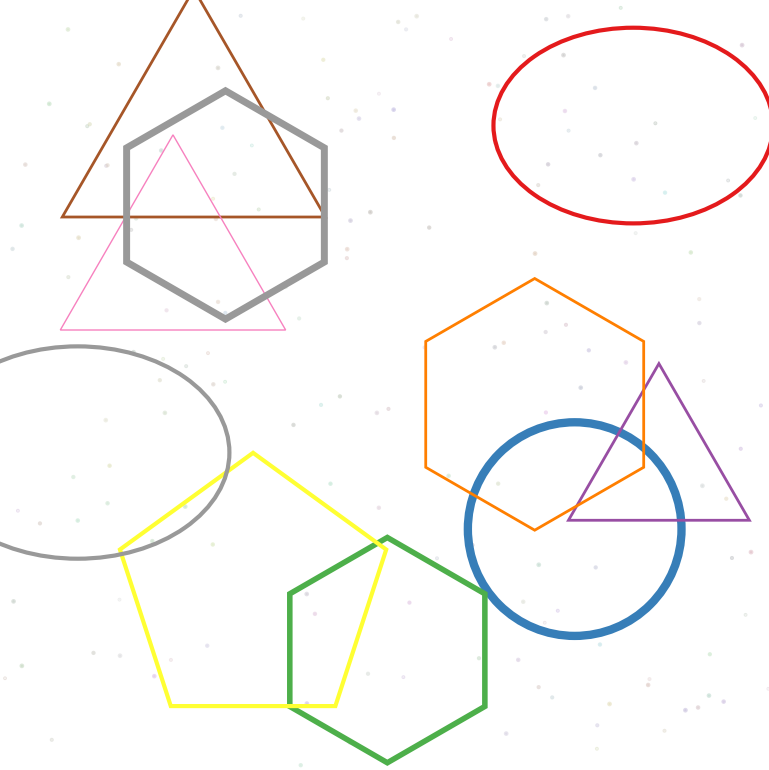[{"shape": "oval", "thickness": 1.5, "radius": 0.91, "center": [0.822, 0.837]}, {"shape": "circle", "thickness": 3, "radius": 0.69, "center": [0.746, 0.313]}, {"shape": "hexagon", "thickness": 2, "radius": 0.73, "center": [0.503, 0.156]}, {"shape": "triangle", "thickness": 1, "radius": 0.68, "center": [0.856, 0.392]}, {"shape": "hexagon", "thickness": 1, "radius": 0.82, "center": [0.694, 0.475]}, {"shape": "pentagon", "thickness": 1.5, "radius": 0.91, "center": [0.329, 0.23]}, {"shape": "triangle", "thickness": 1, "radius": 0.99, "center": [0.252, 0.817]}, {"shape": "triangle", "thickness": 0.5, "radius": 0.84, "center": [0.225, 0.656]}, {"shape": "oval", "thickness": 1.5, "radius": 0.98, "center": [0.101, 0.412]}, {"shape": "hexagon", "thickness": 2.5, "radius": 0.74, "center": [0.293, 0.734]}]